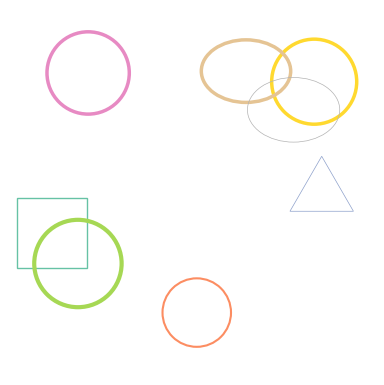[{"shape": "square", "thickness": 1, "radius": 0.45, "center": [0.134, 0.395]}, {"shape": "circle", "thickness": 1.5, "radius": 0.44, "center": [0.511, 0.188]}, {"shape": "triangle", "thickness": 0.5, "radius": 0.48, "center": [0.836, 0.499]}, {"shape": "circle", "thickness": 2.5, "radius": 0.53, "center": [0.229, 0.81]}, {"shape": "circle", "thickness": 3, "radius": 0.57, "center": [0.202, 0.316]}, {"shape": "circle", "thickness": 2.5, "radius": 0.55, "center": [0.816, 0.788]}, {"shape": "oval", "thickness": 2.5, "radius": 0.58, "center": [0.639, 0.815]}, {"shape": "oval", "thickness": 0.5, "radius": 0.6, "center": [0.763, 0.715]}]